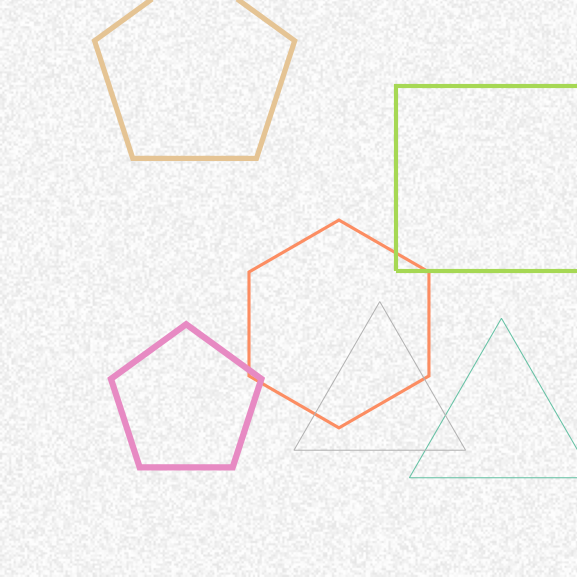[{"shape": "triangle", "thickness": 0.5, "radius": 0.92, "center": [0.868, 0.264]}, {"shape": "hexagon", "thickness": 1.5, "radius": 0.9, "center": [0.587, 0.438]}, {"shape": "pentagon", "thickness": 3, "radius": 0.68, "center": [0.322, 0.301]}, {"shape": "square", "thickness": 2, "radius": 0.8, "center": [0.846, 0.69]}, {"shape": "pentagon", "thickness": 2.5, "radius": 0.91, "center": [0.337, 0.872]}, {"shape": "triangle", "thickness": 0.5, "radius": 0.86, "center": [0.658, 0.305]}]